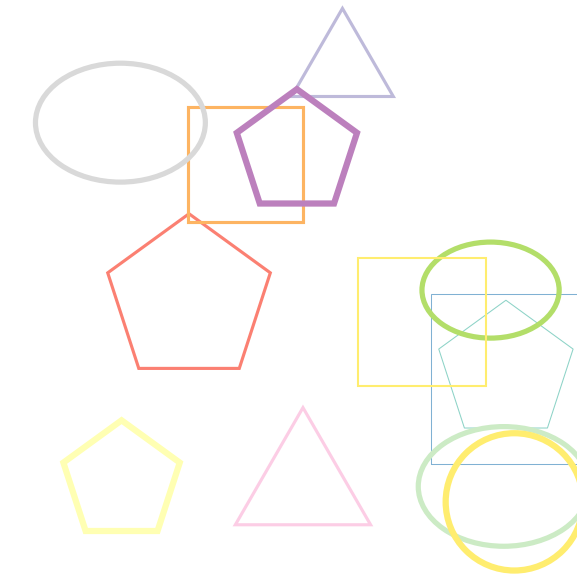[{"shape": "pentagon", "thickness": 0.5, "radius": 0.61, "center": [0.876, 0.357]}, {"shape": "pentagon", "thickness": 3, "radius": 0.53, "center": [0.211, 0.165]}, {"shape": "triangle", "thickness": 1.5, "radius": 0.51, "center": [0.593, 0.883]}, {"shape": "pentagon", "thickness": 1.5, "radius": 0.74, "center": [0.327, 0.481]}, {"shape": "square", "thickness": 0.5, "radius": 0.74, "center": [0.894, 0.342]}, {"shape": "square", "thickness": 1.5, "radius": 0.5, "center": [0.425, 0.714]}, {"shape": "oval", "thickness": 2.5, "radius": 0.59, "center": [0.849, 0.497]}, {"shape": "triangle", "thickness": 1.5, "radius": 0.68, "center": [0.525, 0.158]}, {"shape": "oval", "thickness": 2.5, "radius": 0.74, "center": [0.209, 0.787]}, {"shape": "pentagon", "thickness": 3, "radius": 0.55, "center": [0.514, 0.735]}, {"shape": "oval", "thickness": 2.5, "radius": 0.74, "center": [0.872, 0.157]}, {"shape": "circle", "thickness": 3, "radius": 0.59, "center": [0.891, 0.13]}, {"shape": "square", "thickness": 1, "radius": 0.55, "center": [0.731, 0.442]}]